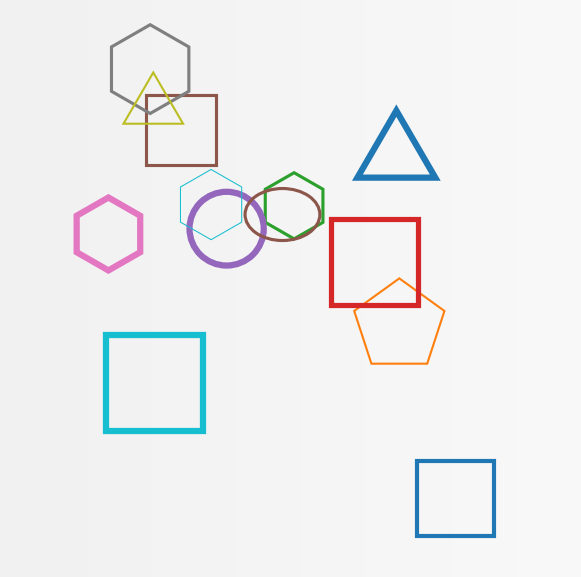[{"shape": "triangle", "thickness": 3, "radius": 0.39, "center": [0.682, 0.73]}, {"shape": "square", "thickness": 2, "radius": 0.33, "center": [0.784, 0.136]}, {"shape": "pentagon", "thickness": 1, "radius": 0.41, "center": [0.687, 0.435]}, {"shape": "hexagon", "thickness": 1.5, "radius": 0.29, "center": [0.506, 0.643]}, {"shape": "square", "thickness": 2.5, "radius": 0.37, "center": [0.644, 0.545]}, {"shape": "circle", "thickness": 3, "radius": 0.32, "center": [0.39, 0.603]}, {"shape": "square", "thickness": 1.5, "radius": 0.3, "center": [0.312, 0.774]}, {"shape": "oval", "thickness": 1.5, "radius": 0.32, "center": [0.486, 0.628]}, {"shape": "hexagon", "thickness": 3, "radius": 0.32, "center": [0.187, 0.594]}, {"shape": "hexagon", "thickness": 1.5, "radius": 0.38, "center": [0.258, 0.879]}, {"shape": "triangle", "thickness": 1, "radius": 0.3, "center": [0.264, 0.814]}, {"shape": "square", "thickness": 3, "radius": 0.42, "center": [0.266, 0.336]}, {"shape": "hexagon", "thickness": 0.5, "radius": 0.3, "center": [0.363, 0.645]}]